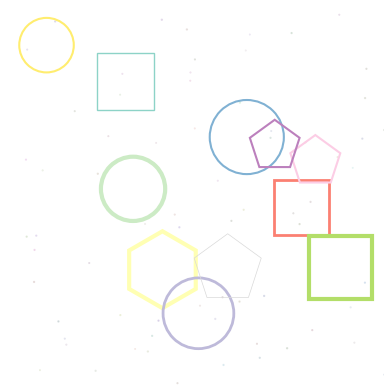[{"shape": "square", "thickness": 1, "radius": 0.37, "center": [0.325, 0.788]}, {"shape": "hexagon", "thickness": 3, "radius": 0.5, "center": [0.422, 0.299]}, {"shape": "circle", "thickness": 2, "radius": 0.46, "center": [0.515, 0.186]}, {"shape": "square", "thickness": 2, "radius": 0.36, "center": [0.784, 0.461]}, {"shape": "circle", "thickness": 1.5, "radius": 0.48, "center": [0.641, 0.644]}, {"shape": "square", "thickness": 3, "radius": 0.41, "center": [0.884, 0.305]}, {"shape": "pentagon", "thickness": 1.5, "radius": 0.34, "center": [0.819, 0.581]}, {"shape": "pentagon", "thickness": 0.5, "radius": 0.46, "center": [0.591, 0.301]}, {"shape": "pentagon", "thickness": 1.5, "radius": 0.34, "center": [0.714, 0.621]}, {"shape": "circle", "thickness": 3, "radius": 0.42, "center": [0.346, 0.51]}, {"shape": "circle", "thickness": 1.5, "radius": 0.35, "center": [0.121, 0.883]}]